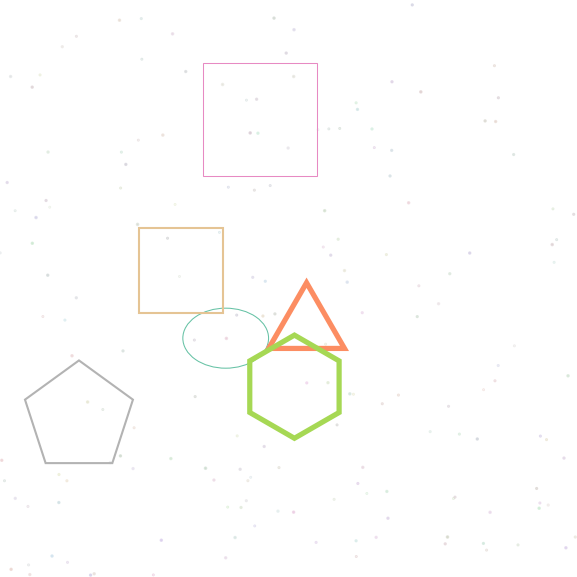[{"shape": "oval", "thickness": 0.5, "radius": 0.37, "center": [0.391, 0.414]}, {"shape": "triangle", "thickness": 2.5, "radius": 0.38, "center": [0.531, 0.434]}, {"shape": "square", "thickness": 0.5, "radius": 0.49, "center": [0.451, 0.792]}, {"shape": "hexagon", "thickness": 2.5, "radius": 0.45, "center": [0.51, 0.33]}, {"shape": "square", "thickness": 1, "radius": 0.37, "center": [0.313, 0.531]}, {"shape": "pentagon", "thickness": 1, "radius": 0.49, "center": [0.137, 0.277]}]